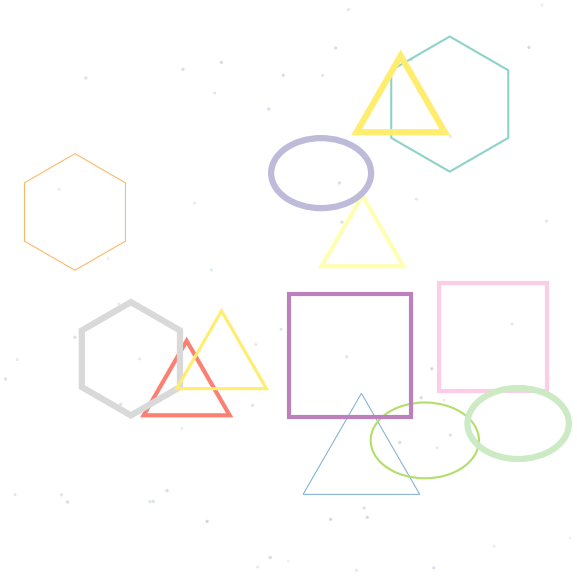[{"shape": "hexagon", "thickness": 1, "radius": 0.59, "center": [0.779, 0.819]}, {"shape": "triangle", "thickness": 2, "radius": 0.41, "center": [0.628, 0.579]}, {"shape": "oval", "thickness": 3, "radius": 0.43, "center": [0.556, 0.699]}, {"shape": "triangle", "thickness": 2, "radius": 0.43, "center": [0.323, 0.323]}, {"shape": "triangle", "thickness": 0.5, "radius": 0.58, "center": [0.626, 0.201]}, {"shape": "hexagon", "thickness": 0.5, "radius": 0.5, "center": [0.13, 0.632]}, {"shape": "oval", "thickness": 1, "radius": 0.47, "center": [0.736, 0.237]}, {"shape": "square", "thickness": 2, "radius": 0.47, "center": [0.853, 0.415]}, {"shape": "hexagon", "thickness": 3, "radius": 0.49, "center": [0.227, 0.378]}, {"shape": "square", "thickness": 2, "radius": 0.53, "center": [0.606, 0.383]}, {"shape": "oval", "thickness": 3, "radius": 0.44, "center": [0.897, 0.266]}, {"shape": "triangle", "thickness": 1.5, "radius": 0.45, "center": [0.384, 0.371]}, {"shape": "triangle", "thickness": 3, "radius": 0.44, "center": [0.694, 0.814]}]